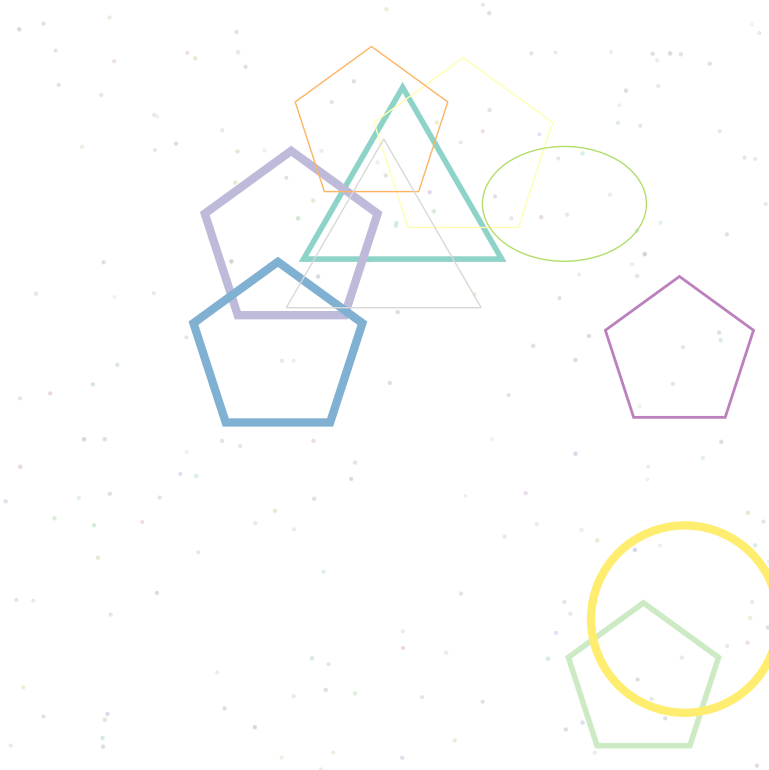[{"shape": "triangle", "thickness": 2, "radius": 0.74, "center": [0.523, 0.738]}, {"shape": "pentagon", "thickness": 0.5, "radius": 0.61, "center": [0.602, 0.803]}, {"shape": "pentagon", "thickness": 3, "radius": 0.59, "center": [0.378, 0.686]}, {"shape": "pentagon", "thickness": 3, "radius": 0.58, "center": [0.361, 0.545]}, {"shape": "pentagon", "thickness": 0.5, "radius": 0.52, "center": [0.482, 0.835]}, {"shape": "oval", "thickness": 0.5, "radius": 0.53, "center": [0.733, 0.735]}, {"shape": "triangle", "thickness": 0.5, "radius": 0.73, "center": [0.498, 0.673]}, {"shape": "pentagon", "thickness": 1, "radius": 0.51, "center": [0.882, 0.54]}, {"shape": "pentagon", "thickness": 2, "radius": 0.51, "center": [0.836, 0.115]}, {"shape": "circle", "thickness": 3, "radius": 0.61, "center": [0.889, 0.196]}]